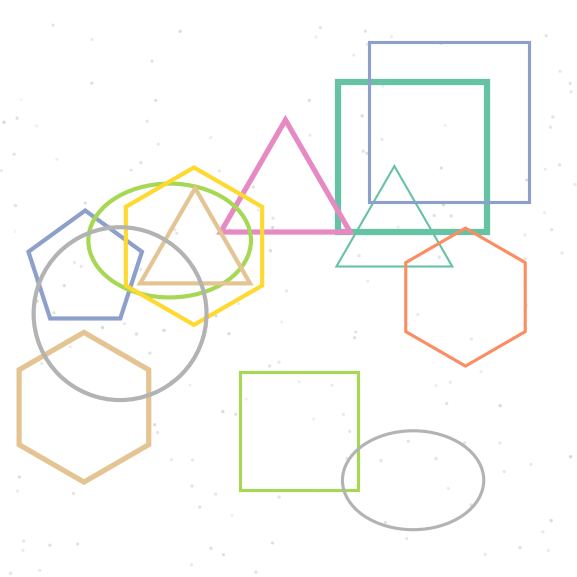[{"shape": "square", "thickness": 3, "radius": 0.65, "center": [0.714, 0.727]}, {"shape": "triangle", "thickness": 1, "radius": 0.58, "center": [0.683, 0.596]}, {"shape": "hexagon", "thickness": 1.5, "radius": 0.6, "center": [0.806, 0.485]}, {"shape": "square", "thickness": 1.5, "radius": 0.69, "center": [0.777, 0.789]}, {"shape": "pentagon", "thickness": 2, "radius": 0.52, "center": [0.148, 0.531]}, {"shape": "triangle", "thickness": 2.5, "radius": 0.65, "center": [0.494, 0.662]}, {"shape": "oval", "thickness": 2, "radius": 0.7, "center": [0.294, 0.583]}, {"shape": "square", "thickness": 1.5, "radius": 0.51, "center": [0.518, 0.253]}, {"shape": "hexagon", "thickness": 2, "radius": 0.68, "center": [0.336, 0.573]}, {"shape": "hexagon", "thickness": 2.5, "radius": 0.65, "center": [0.145, 0.294]}, {"shape": "triangle", "thickness": 2, "radius": 0.55, "center": [0.338, 0.563]}, {"shape": "circle", "thickness": 2, "radius": 0.75, "center": [0.208, 0.456]}, {"shape": "oval", "thickness": 1.5, "radius": 0.61, "center": [0.715, 0.168]}]